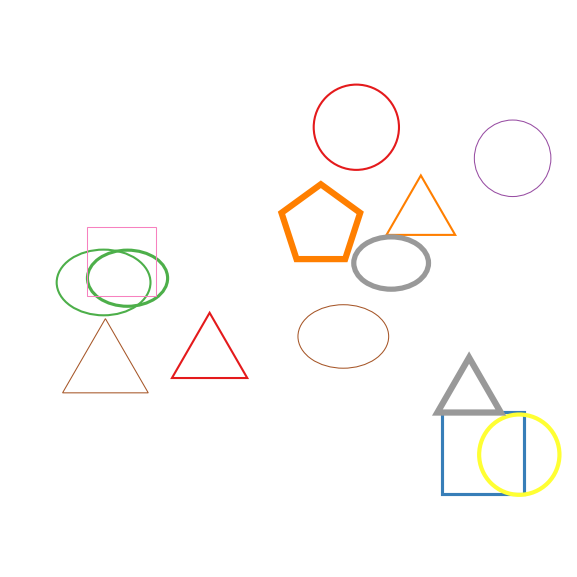[{"shape": "triangle", "thickness": 1, "radius": 0.38, "center": [0.363, 0.382]}, {"shape": "circle", "thickness": 1, "radius": 0.37, "center": [0.617, 0.779]}, {"shape": "square", "thickness": 1.5, "radius": 0.36, "center": [0.837, 0.215]}, {"shape": "oval", "thickness": 1.5, "radius": 0.35, "center": [0.221, 0.517]}, {"shape": "oval", "thickness": 1, "radius": 0.41, "center": [0.179, 0.51]}, {"shape": "circle", "thickness": 0.5, "radius": 0.33, "center": [0.888, 0.725]}, {"shape": "pentagon", "thickness": 3, "radius": 0.36, "center": [0.556, 0.608]}, {"shape": "triangle", "thickness": 1, "radius": 0.34, "center": [0.729, 0.627]}, {"shape": "circle", "thickness": 2, "radius": 0.35, "center": [0.899, 0.212]}, {"shape": "triangle", "thickness": 0.5, "radius": 0.43, "center": [0.183, 0.362]}, {"shape": "oval", "thickness": 0.5, "radius": 0.39, "center": [0.594, 0.417]}, {"shape": "square", "thickness": 0.5, "radius": 0.3, "center": [0.21, 0.547]}, {"shape": "oval", "thickness": 2.5, "radius": 0.32, "center": [0.677, 0.544]}, {"shape": "triangle", "thickness": 3, "radius": 0.32, "center": [0.812, 0.316]}]